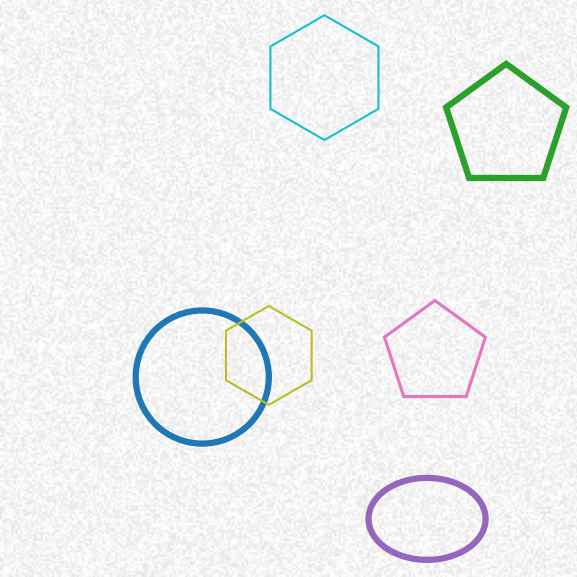[{"shape": "circle", "thickness": 3, "radius": 0.58, "center": [0.35, 0.346]}, {"shape": "pentagon", "thickness": 3, "radius": 0.55, "center": [0.877, 0.779]}, {"shape": "oval", "thickness": 3, "radius": 0.51, "center": [0.739, 0.101]}, {"shape": "pentagon", "thickness": 1.5, "radius": 0.46, "center": [0.753, 0.387]}, {"shape": "hexagon", "thickness": 1, "radius": 0.43, "center": [0.465, 0.384]}, {"shape": "hexagon", "thickness": 1, "radius": 0.54, "center": [0.562, 0.865]}]